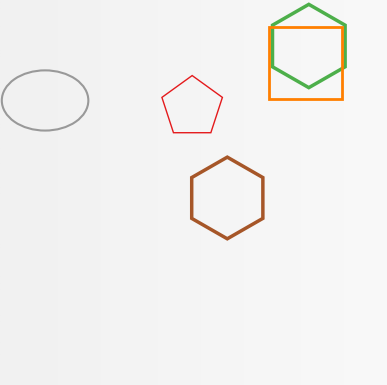[{"shape": "pentagon", "thickness": 1, "radius": 0.41, "center": [0.496, 0.722]}, {"shape": "hexagon", "thickness": 2.5, "radius": 0.54, "center": [0.797, 0.881]}, {"shape": "square", "thickness": 2, "radius": 0.47, "center": [0.788, 0.836]}, {"shape": "hexagon", "thickness": 2.5, "radius": 0.53, "center": [0.587, 0.486]}, {"shape": "oval", "thickness": 1.5, "radius": 0.56, "center": [0.116, 0.739]}]